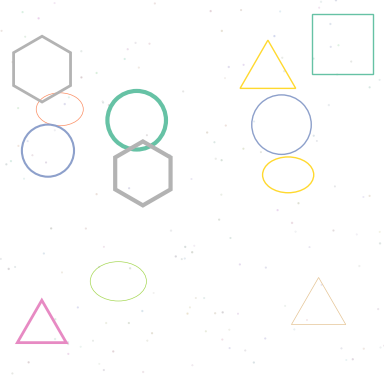[{"shape": "square", "thickness": 1, "radius": 0.39, "center": [0.89, 0.886]}, {"shape": "circle", "thickness": 3, "radius": 0.38, "center": [0.355, 0.688]}, {"shape": "oval", "thickness": 0.5, "radius": 0.31, "center": [0.155, 0.716]}, {"shape": "circle", "thickness": 1.5, "radius": 0.34, "center": [0.125, 0.609]}, {"shape": "circle", "thickness": 1, "radius": 0.39, "center": [0.731, 0.676]}, {"shape": "triangle", "thickness": 2, "radius": 0.37, "center": [0.109, 0.147]}, {"shape": "oval", "thickness": 0.5, "radius": 0.36, "center": [0.307, 0.269]}, {"shape": "triangle", "thickness": 1, "radius": 0.42, "center": [0.696, 0.812]}, {"shape": "oval", "thickness": 1, "radius": 0.33, "center": [0.748, 0.546]}, {"shape": "triangle", "thickness": 0.5, "radius": 0.41, "center": [0.828, 0.198]}, {"shape": "hexagon", "thickness": 3, "radius": 0.42, "center": [0.371, 0.55]}, {"shape": "hexagon", "thickness": 2, "radius": 0.43, "center": [0.109, 0.82]}]